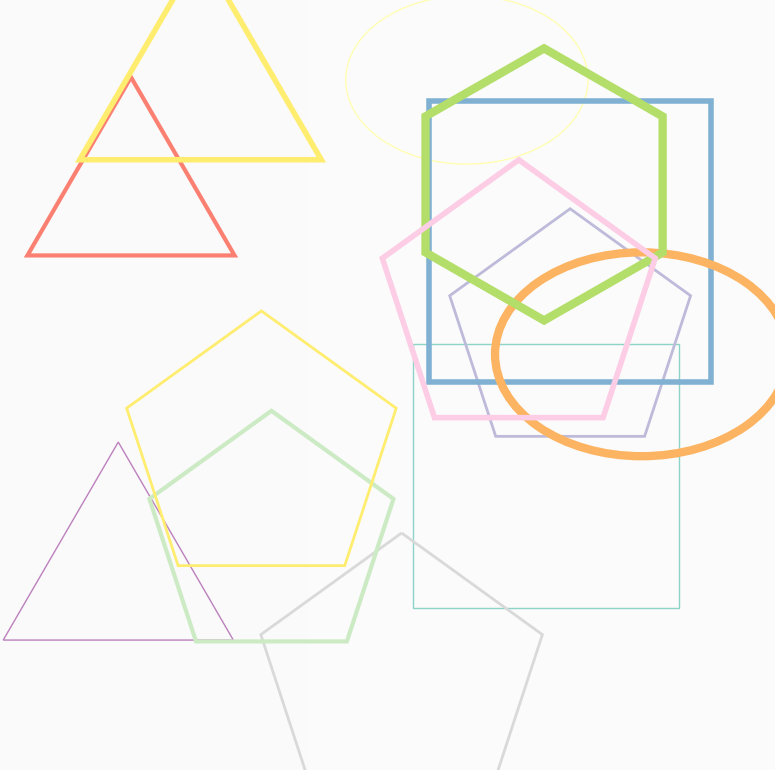[{"shape": "square", "thickness": 0.5, "radius": 0.86, "center": [0.705, 0.382]}, {"shape": "oval", "thickness": 0.5, "radius": 0.78, "center": [0.602, 0.896]}, {"shape": "pentagon", "thickness": 1, "radius": 0.82, "center": [0.736, 0.565]}, {"shape": "triangle", "thickness": 1.5, "radius": 0.77, "center": [0.169, 0.745]}, {"shape": "square", "thickness": 2, "radius": 0.91, "center": [0.736, 0.686]}, {"shape": "oval", "thickness": 3, "radius": 0.95, "center": [0.828, 0.54]}, {"shape": "hexagon", "thickness": 3, "radius": 0.88, "center": [0.702, 0.761]}, {"shape": "pentagon", "thickness": 2, "radius": 0.93, "center": [0.669, 0.607]}, {"shape": "pentagon", "thickness": 1, "radius": 0.96, "center": [0.518, 0.117]}, {"shape": "triangle", "thickness": 0.5, "radius": 0.86, "center": [0.153, 0.254]}, {"shape": "pentagon", "thickness": 1.5, "radius": 0.83, "center": [0.35, 0.301]}, {"shape": "triangle", "thickness": 2, "radius": 0.9, "center": [0.259, 0.883]}, {"shape": "pentagon", "thickness": 1, "radius": 0.91, "center": [0.337, 0.413]}]